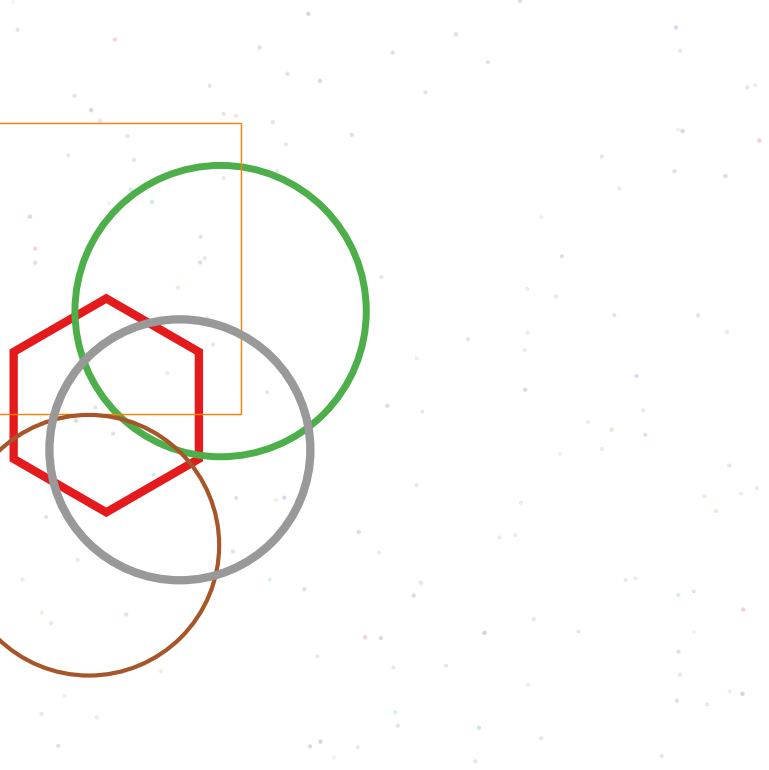[{"shape": "hexagon", "thickness": 3, "radius": 0.69, "center": [0.138, 0.474]}, {"shape": "circle", "thickness": 2.5, "radius": 0.95, "center": [0.287, 0.596]}, {"shape": "square", "thickness": 0.5, "radius": 0.95, "center": [0.124, 0.651]}, {"shape": "circle", "thickness": 1.5, "radius": 0.85, "center": [0.115, 0.292]}, {"shape": "circle", "thickness": 3, "radius": 0.85, "center": [0.234, 0.416]}]